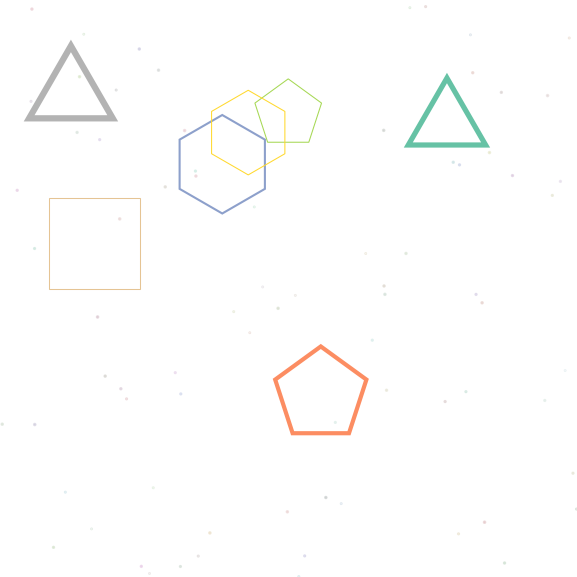[{"shape": "triangle", "thickness": 2.5, "radius": 0.39, "center": [0.774, 0.787]}, {"shape": "pentagon", "thickness": 2, "radius": 0.42, "center": [0.555, 0.316]}, {"shape": "hexagon", "thickness": 1, "radius": 0.43, "center": [0.385, 0.715]}, {"shape": "pentagon", "thickness": 0.5, "radius": 0.3, "center": [0.499, 0.802]}, {"shape": "hexagon", "thickness": 0.5, "radius": 0.37, "center": [0.43, 0.77]}, {"shape": "square", "thickness": 0.5, "radius": 0.39, "center": [0.164, 0.577]}, {"shape": "triangle", "thickness": 3, "radius": 0.42, "center": [0.123, 0.836]}]